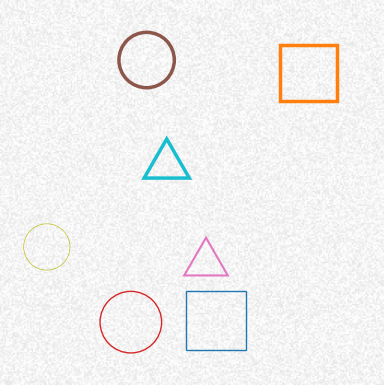[{"shape": "square", "thickness": 1, "radius": 0.39, "center": [0.561, 0.168]}, {"shape": "square", "thickness": 2.5, "radius": 0.37, "center": [0.801, 0.81]}, {"shape": "circle", "thickness": 1, "radius": 0.4, "center": [0.34, 0.163]}, {"shape": "circle", "thickness": 2.5, "radius": 0.36, "center": [0.381, 0.844]}, {"shape": "triangle", "thickness": 1.5, "radius": 0.33, "center": [0.535, 0.317]}, {"shape": "circle", "thickness": 0.5, "radius": 0.3, "center": [0.122, 0.359]}, {"shape": "triangle", "thickness": 2.5, "radius": 0.34, "center": [0.433, 0.571]}]